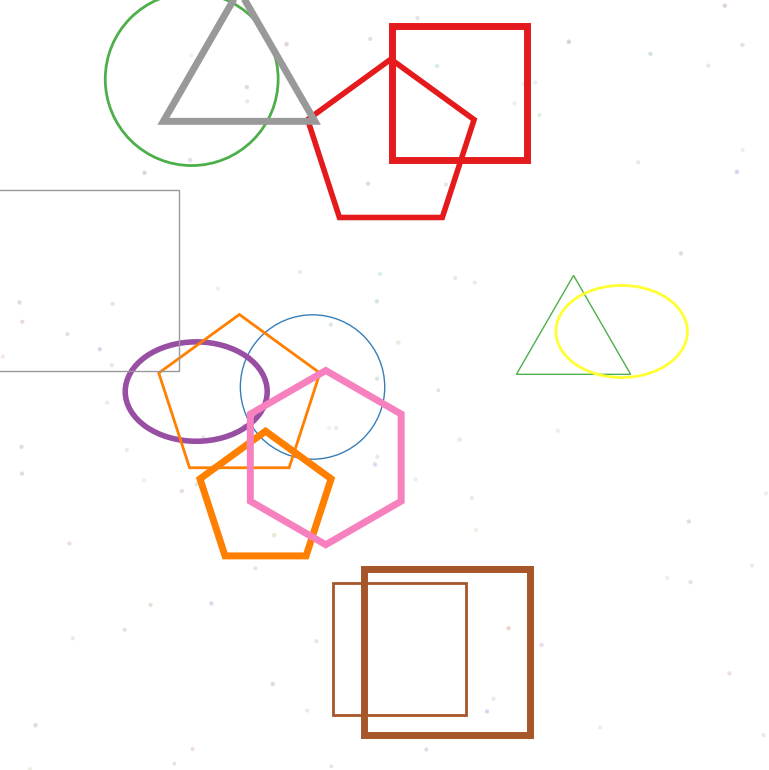[{"shape": "square", "thickness": 2.5, "radius": 0.44, "center": [0.597, 0.879]}, {"shape": "pentagon", "thickness": 2, "radius": 0.57, "center": [0.508, 0.81]}, {"shape": "circle", "thickness": 0.5, "radius": 0.47, "center": [0.406, 0.497]}, {"shape": "triangle", "thickness": 0.5, "radius": 0.43, "center": [0.745, 0.557]}, {"shape": "circle", "thickness": 1, "radius": 0.56, "center": [0.249, 0.897]}, {"shape": "oval", "thickness": 2, "radius": 0.46, "center": [0.255, 0.491]}, {"shape": "pentagon", "thickness": 2.5, "radius": 0.45, "center": [0.345, 0.35]}, {"shape": "pentagon", "thickness": 1, "radius": 0.55, "center": [0.311, 0.482]}, {"shape": "oval", "thickness": 1, "radius": 0.43, "center": [0.807, 0.57]}, {"shape": "square", "thickness": 1, "radius": 0.43, "center": [0.519, 0.157]}, {"shape": "square", "thickness": 2.5, "radius": 0.54, "center": [0.581, 0.153]}, {"shape": "hexagon", "thickness": 2.5, "radius": 0.57, "center": [0.423, 0.406]}, {"shape": "triangle", "thickness": 2.5, "radius": 0.57, "center": [0.311, 0.899]}, {"shape": "square", "thickness": 0.5, "radius": 0.59, "center": [0.116, 0.636]}]